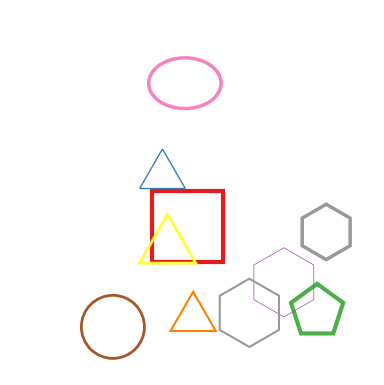[{"shape": "square", "thickness": 3, "radius": 0.46, "center": [0.487, 0.412]}, {"shape": "triangle", "thickness": 1, "radius": 0.34, "center": [0.422, 0.545]}, {"shape": "pentagon", "thickness": 3, "radius": 0.36, "center": [0.824, 0.192]}, {"shape": "hexagon", "thickness": 0.5, "radius": 0.45, "center": [0.737, 0.267]}, {"shape": "triangle", "thickness": 1.5, "radius": 0.34, "center": [0.502, 0.174]}, {"shape": "triangle", "thickness": 2, "radius": 0.42, "center": [0.435, 0.359]}, {"shape": "circle", "thickness": 2, "radius": 0.41, "center": [0.293, 0.151]}, {"shape": "oval", "thickness": 2.5, "radius": 0.47, "center": [0.48, 0.784]}, {"shape": "hexagon", "thickness": 1.5, "radius": 0.44, "center": [0.648, 0.187]}, {"shape": "hexagon", "thickness": 2.5, "radius": 0.36, "center": [0.847, 0.398]}]